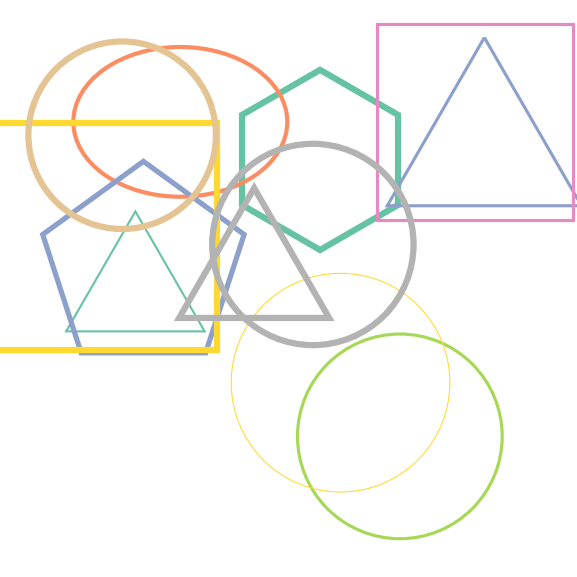[{"shape": "triangle", "thickness": 1, "radius": 0.69, "center": [0.234, 0.495]}, {"shape": "hexagon", "thickness": 3, "radius": 0.78, "center": [0.554, 0.722]}, {"shape": "oval", "thickness": 2, "radius": 0.93, "center": [0.312, 0.788]}, {"shape": "triangle", "thickness": 1.5, "radius": 0.97, "center": [0.839, 0.74]}, {"shape": "pentagon", "thickness": 2.5, "radius": 0.92, "center": [0.248, 0.536]}, {"shape": "square", "thickness": 1.5, "radius": 0.85, "center": [0.822, 0.789]}, {"shape": "circle", "thickness": 1.5, "radius": 0.89, "center": [0.692, 0.244]}, {"shape": "square", "thickness": 3, "radius": 0.98, "center": [0.179, 0.59]}, {"shape": "circle", "thickness": 0.5, "radius": 0.95, "center": [0.59, 0.337]}, {"shape": "circle", "thickness": 3, "radius": 0.81, "center": [0.212, 0.765]}, {"shape": "triangle", "thickness": 3, "radius": 0.75, "center": [0.44, 0.524]}, {"shape": "circle", "thickness": 3, "radius": 0.87, "center": [0.542, 0.576]}]